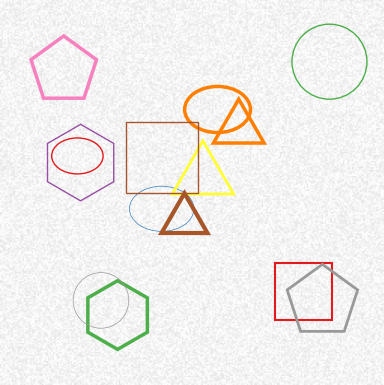[{"shape": "square", "thickness": 1.5, "radius": 0.37, "center": [0.789, 0.243]}, {"shape": "oval", "thickness": 1, "radius": 0.33, "center": [0.201, 0.595]}, {"shape": "oval", "thickness": 0.5, "radius": 0.42, "center": [0.42, 0.458]}, {"shape": "hexagon", "thickness": 2.5, "radius": 0.45, "center": [0.305, 0.182]}, {"shape": "circle", "thickness": 1, "radius": 0.49, "center": [0.856, 0.84]}, {"shape": "hexagon", "thickness": 1, "radius": 0.5, "center": [0.209, 0.578]}, {"shape": "oval", "thickness": 2.5, "radius": 0.43, "center": [0.565, 0.716]}, {"shape": "triangle", "thickness": 2.5, "radius": 0.38, "center": [0.62, 0.666]}, {"shape": "triangle", "thickness": 2, "radius": 0.46, "center": [0.527, 0.542]}, {"shape": "square", "thickness": 1, "radius": 0.47, "center": [0.421, 0.591]}, {"shape": "triangle", "thickness": 3, "radius": 0.34, "center": [0.479, 0.429]}, {"shape": "pentagon", "thickness": 2.5, "radius": 0.45, "center": [0.166, 0.817]}, {"shape": "pentagon", "thickness": 2, "radius": 0.48, "center": [0.837, 0.217]}, {"shape": "circle", "thickness": 0.5, "radius": 0.36, "center": [0.262, 0.22]}]